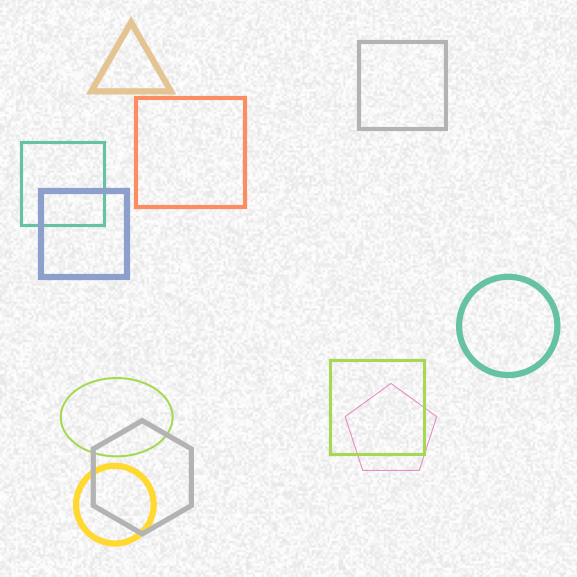[{"shape": "circle", "thickness": 3, "radius": 0.43, "center": [0.88, 0.435]}, {"shape": "square", "thickness": 1.5, "radius": 0.36, "center": [0.108, 0.682]}, {"shape": "square", "thickness": 2, "radius": 0.47, "center": [0.33, 0.736]}, {"shape": "square", "thickness": 3, "radius": 0.37, "center": [0.145, 0.593]}, {"shape": "pentagon", "thickness": 0.5, "radius": 0.42, "center": [0.677, 0.252]}, {"shape": "square", "thickness": 1.5, "radius": 0.41, "center": [0.653, 0.295]}, {"shape": "oval", "thickness": 1, "radius": 0.48, "center": [0.202, 0.277]}, {"shape": "circle", "thickness": 3, "radius": 0.34, "center": [0.199, 0.125]}, {"shape": "triangle", "thickness": 3, "radius": 0.4, "center": [0.227, 0.881]}, {"shape": "hexagon", "thickness": 2.5, "radius": 0.49, "center": [0.246, 0.173]}, {"shape": "square", "thickness": 2, "radius": 0.38, "center": [0.697, 0.851]}]